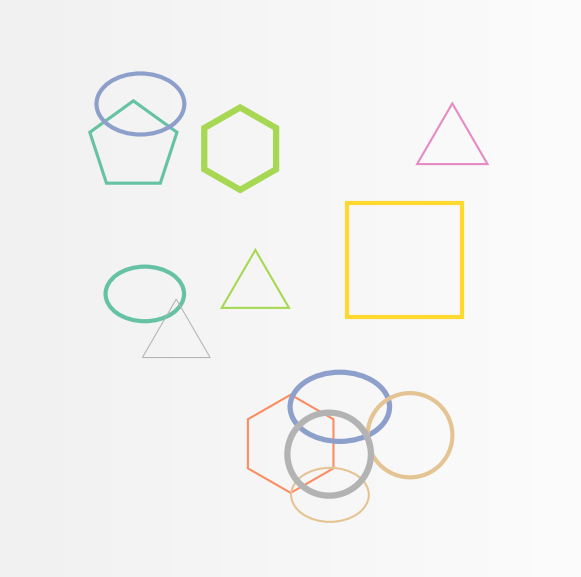[{"shape": "pentagon", "thickness": 1.5, "radius": 0.39, "center": [0.229, 0.746]}, {"shape": "oval", "thickness": 2, "radius": 0.34, "center": [0.249, 0.49]}, {"shape": "hexagon", "thickness": 1, "radius": 0.42, "center": [0.5, 0.231]}, {"shape": "oval", "thickness": 2, "radius": 0.38, "center": [0.242, 0.819]}, {"shape": "oval", "thickness": 2.5, "radius": 0.43, "center": [0.585, 0.295]}, {"shape": "triangle", "thickness": 1, "radius": 0.35, "center": [0.778, 0.75]}, {"shape": "hexagon", "thickness": 3, "radius": 0.36, "center": [0.413, 0.742]}, {"shape": "triangle", "thickness": 1, "radius": 0.33, "center": [0.439, 0.499]}, {"shape": "square", "thickness": 2, "radius": 0.49, "center": [0.696, 0.549]}, {"shape": "circle", "thickness": 2, "radius": 0.36, "center": [0.705, 0.246]}, {"shape": "oval", "thickness": 1, "radius": 0.33, "center": [0.568, 0.142]}, {"shape": "triangle", "thickness": 0.5, "radius": 0.34, "center": [0.303, 0.414]}, {"shape": "circle", "thickness": 3, "radius": 0.36, "center": [0.566, 0.213]}]